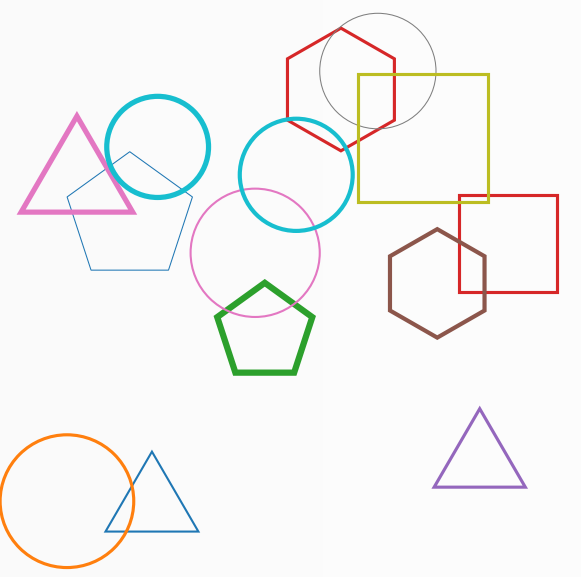[{"shape": "triangle", "thickness": 1, "radius": 0.46, "center": [0.261, 0.125]}, {"shape": "pentagon", "thickness": 0.5, "radius": 0.57, "center": [0.223, 0.623]}, {"shape": "circle", "thickness": 1.5, "radius": 0.57, "center": [0.115, 0.131]}, {"shape": "pentagon", "thickness": 3, "radius": 0.43, "center": [0.456, 0.423]}, {"shape": "square", "thickness": 1.5, "radius": 0.42, "center": [0.874, 0.578]}, {"shape": "hexagon", "thickness": 1.5, "radius": 0.53, "center": [0.587, 0.844]}, {"shape": "triangle", "thickness": 1.5, "radius": 0.45, "center": [0.825, 0.201]}, {"shape": "hexagon", "thickness": 2, "radius": 0.47, "center": [0.752, 0.508]}, {"shape": "triangle", "thickness": 2.5, "radius": 0.55, "center": [0.132, 0.687]}, {"shape": "circle", "thickness": 1, "radius": 0.56, "center": [0.439, 0.561]}, {"shape": "circle", "thickness": 0.5, "radius": 0.5, "center": [0.65, 0.876]}, {"shape": "square", "thickness": 1.5, "radius": 0.56, "center": [0.728, 0.76]}, {"shape": "circle", "thickness": 2, "radius": 0.49, "center": [0.51, 0.696]}, {"shape": "circle", "thickness": 2.5, "radius": 0.44, "center": [0.271, 0.745]}]